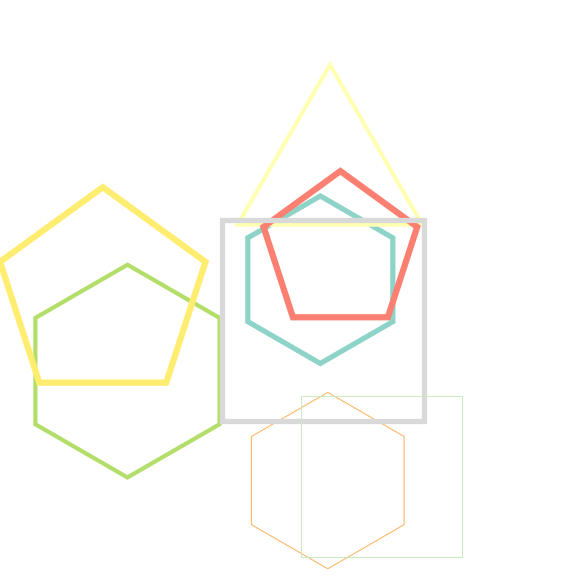[{"shape": "hexagon", "thickness": 2.5, "radius": 0.73, "center": [0.555, 0.515]}, {"shape": "triangle", "thickness": 2, "radius": 0.92, "center": [0.571, 0.702]}, {"shape": "pentagon", "thickness": 3, "radius": 0.7, "center": [0.589, 0.563]}, {"shape": "hexagon", "thickness": 0.5, "radius": 0.76, "center": [0.568, 0.167]}, {"shape": "hexagon", "thickness": 2, "radius": 0.92, "center": [0.221, 0.357]}, {"shape": "square", "thickness": 2.5, "radius": 0.87, "center": [0.559, 0.444]}, {"shape": "square", "thickness": 0.5, "radius": 0.7, "center": [0.66, 0.174]}, {"shape": "pentagon", "thickness": 3, "radius": 0.94, "center": [0.178, 0.488]}]